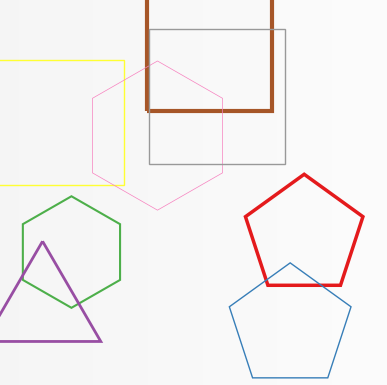[{"shape": "pentagon", "thickness": 2.5, "radius": 0.8, "center": [0.785, 0.388]}, {"shape": "pentagon", "thickness": 1, "radius": 0.83, "center": [0.749, 0.152]}, {"shape": "hexagon", "thickness": 1.5, "radius": 0.72, "center": [0.184, 0.345]}, {"shape": "triangle", "thickness": 2, "radius": 0.87, "center": [0.11, 0.2]}, {"shape": "square", "thickness": 1, "radius": 0.81, "center": [0.157, 0.682]}, {"shape": "square", "thickness": 3, "radius": 0.81, "center": [0.541, 0.874]}, {"shape": "hexagon", "thickness": 0.5, "radius": 0.97, "center": [0.406, 0.648]}, {"shape": "square", "thickness": 1, "radius": 0.88, "center": [0.561, 0.75]}]